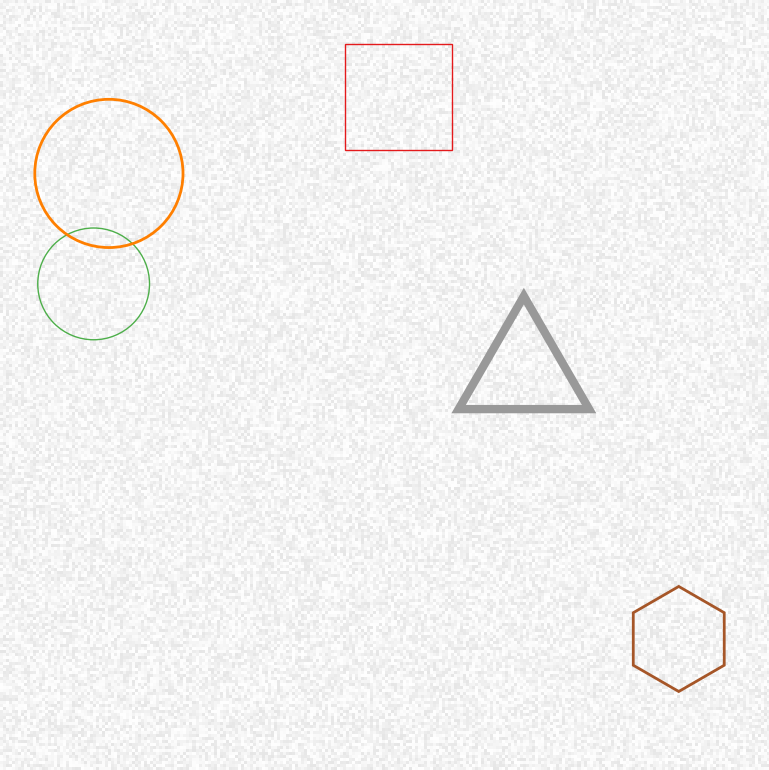[{"shape": "square", "thickness": 0.5, "radius": 0.35, "center": [0.517, 0.874]}, {"shape": "circle", "thickness": 0.5, "radius": 0.36, "center": [0.122, 0.631]}, {"shape": "circle", "thickness": 1, "radius": 0.48, "center": [0.141, 0.775]}, {"shape": "hexagon", "thickness": 1, "radius": 0.34, "center": [0.881, 0.17]}, {"shape": "triangle", "thickness": 3, "radius": 0.49, "center": [0.68, 0.518]}]